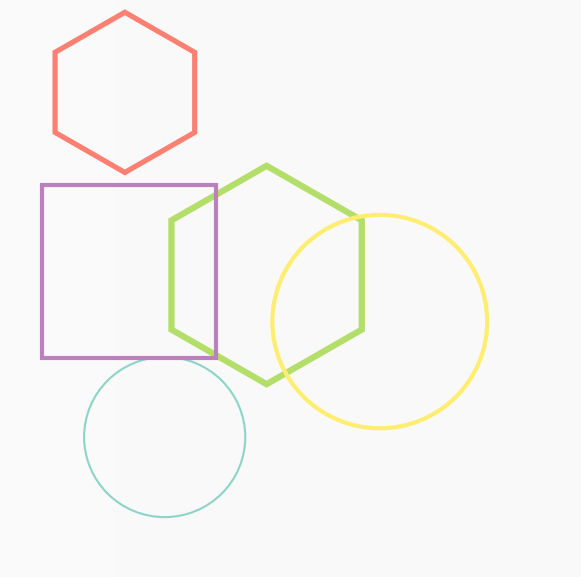[{"shape": "circle", "thickness": 1, "radius": 0.69, "center": [0.283, 0.242]}, {"shape": "hexagon", "thickness": 2.5, "radius": 0.69, "center": [0.215, 0.839]}, {"shape": "hexagon", "thickness": 3, "radius": 0.95, "center": [0.459, 0.523]}, {"shape": "square", "thickness": 2, "radius": 0.75, "center": [0.222, 0.529]}, {"shape": "circle", "thickness": 2, "radius": 0.92, "center": [0.653, 0.442]}]